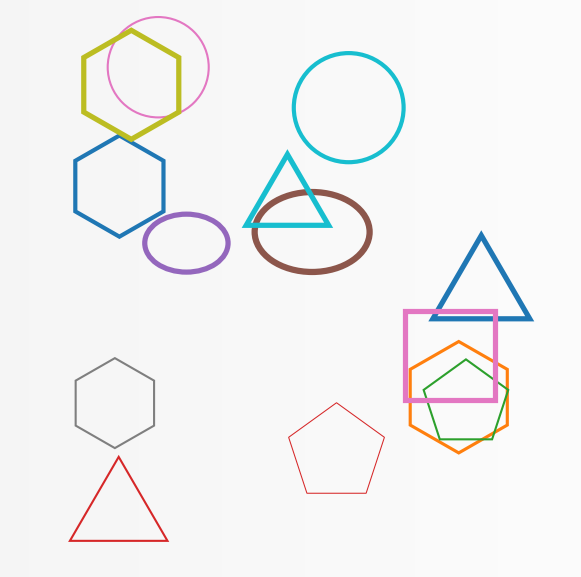[{"shape": "hexagon", "thickness": 2, "radius": 0.44, "center": [0.205, 0.677]}, {"shape": "triangle", "thickness": 2.5, "radius": 0.48, "center": [0.828, 0.495]}, {"shape": "hexagon", "thickness": 1.5, "radius": 0.48, "center": [0.789, 0.311]}, {"shape": "pentagon", "thickness": 1, "radius": 0.38, "center": [0.802, 0.3]}, {"shape": "triangle", "thickness": 1, "radius": 0.48, "center": [0.204, 0.111]}, {"shape": "pentagon", "thickness": 0.5, "radius": 0.43, "center": [0.579, 0.215]}, {"shape": "oval", "thickness": 2.5, "radius": 0.36, "center": [0.321, 0.578]}, {"shape": "oval", "thickness": 3, "radius": 0.49, "center": [0.537, 0.597]}, {"shape": "square", "thickness": 2.5, "radius": 0.39, "center": [0.775, 0.383]}, {"shape": "circle", "thickness": 1, "radius": 0.43, "center": [0.272, 0.883]}, {"shape": "hexagon", "thickness": 1, "radius": 0.39, "center": [0.198, 0.301]}, {"shape": "hexagon", "thickness": 2.5, "radius": 0.47, "center": [0.226, 0.852]}, {"shape": "circle", "thickness": 2, "radius": 0.47, "center": [0.6, 0.813]}, {"shape": "triangle", "thickness": 2.5, "radius": 0.41, "center": [0.494, 0.65]}]